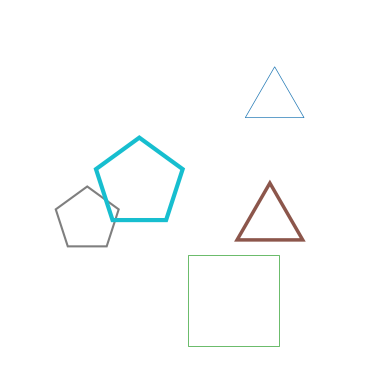[{"shape": "triangle", "thickness": 0.5, "radius": 0.44, "center": [0.713, 0.738]}, {"shape": "square", "thickness": 0.5, "radius": 0.59, "center": [0.608, 0.22]}, {"shape": "triangle", "thickness": 2.5, "radius": 0.49, "center": [0.701, 0.426]}, {"shape": "pentagon", "thickness": 1.5, "radius": 0.43, "center": [0.227, 0.43]}, {"shape": "pentagon", "thickness": 3, "radius": 0.59, "center": [0.362, 0.524]}]